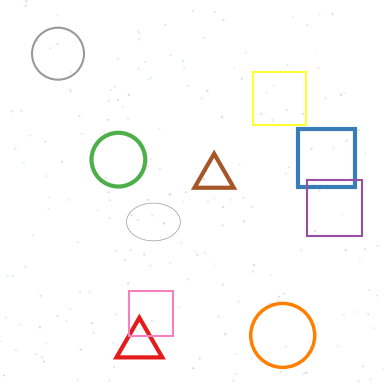[{"shape": "triangle", "thickness": 3, "radius": 0.34, "center": [0.362, 0.106]}, {"shape": "square", "thickness": 3, "radius": 0.38, "center": [0.848, 0.591]}, {"shape": "circle", "thickness": 3, "radius": 0.35, "center": [0.307, 0.585]}, {"shape": "square", "thickness": 1.5, "radius": 0.36, "center": [0.869, 0.46]}, {"shape": "circle", "thickness": 2.5, "radius": 0.42, "center": [0.734, 0.129]}, {"shape": "square", "thickness": 1.5, "radius": 0.34, "center": [0.726, 0.743]}, {"shape": "triangle", "thickness": 3, "radius": 0.29, "center": [0.556, 0.542]}, {"shape": "square", "thickness": 1.5, "radius": 0.29, "center": [0.392, 0.186]}, {"shape": "circle", "thickness": 1.5, "radius": 0.34, "center": [0.151, 0.861]}, {"shape": "oval", "thickness": 0.5, "radius": 0.35, "center": [0.398, 0.423]}]